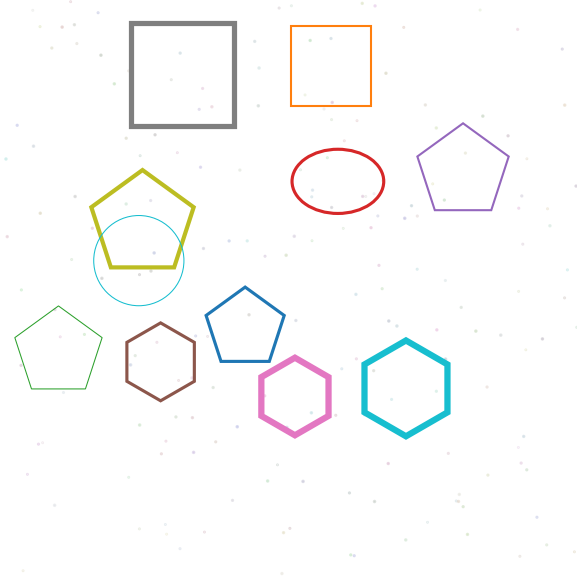[{"shape": "pentagon", "thickness": 1.5, "radius": 0.36, "center": [0.425, 0.431]}, {"shape": "square", "thickness": 1, "radius": 0.35, "center": [0.573, 0.885]}, {"shape": "pentagon", "thickness": 0.5, "radius": 0.4, "center": [0.101, 0.39]}, {"shape": "oval", "thickness": 1.5, "radius": 0.4, "center": [0.585, 0.685]}, {"shape": "pentagon", "thickness": 1, "radius": 0.42, "center": [0.802, 0.702]}, {"shape": "hexagon", "thickness": 1.5, "radius": 0.34, "center": [0.278, 0.373]}, {"shape": "hexagon", "thickness": 3, "radius": 0.34, "center": [0.511, 0.313]}, {"shape": "square", "thickness": 2.5, "radius": 0.45, "center": [0.316, 0.87]}, {"shape": "pentagon", "thickness": 2, "radius": 0.47, "center": [0.247, 0.612]}, {"shape": "circle", "thickness": 0.5, "radius": 0.39, "center": [0.24, 0.548]}, {"shape": "hexagon", "thickness": 3, "radius": 0.41, "center": [0.703, 0.327]}]